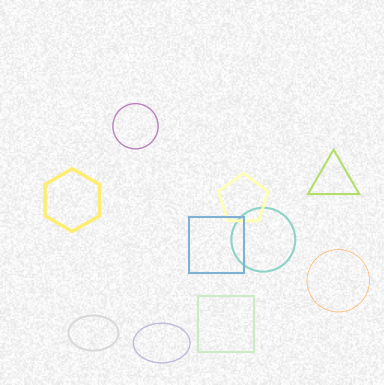[{"shape": "circle", "thickness": 1.5, "radius": 0.41, "center": [0.684, 0.377]}, {"shape": "pentagon", "thickness": 2, "radius": 0.34, "center": [0.632, 0.482]}, {"shape": "oval", "thickness": 1, "radius": 0.37, "center": [0.42, 0.109]}, {"shape": "square", "thickness": 1.5, "radius": 0.36, "center": [0.562, 0.363]}, {"shape": "circle", "thickness": 0.5, "radius": 0.41, "center": [0.879, 0.271]}, {"shape": "triangle", "thickness": 1.5, "radius": 0.38, "center": [0.867, 0.534]}, {"shape": "oval", "thickness": 1.5, "radius": 0.32, "center": [0.243, 0.135]}, {"shape": "circle", "thickness": 1, "radius": 0.29, "center": [0.352, 0.672]}, {"shape": "square", "thickness": 1.5, "radius": 0.37, "center": [0.587, 0.158]}, {"shape": "hexagon", "thickness": 2.5, "radius": 0.41, "center": [0.188, 0.48]}]